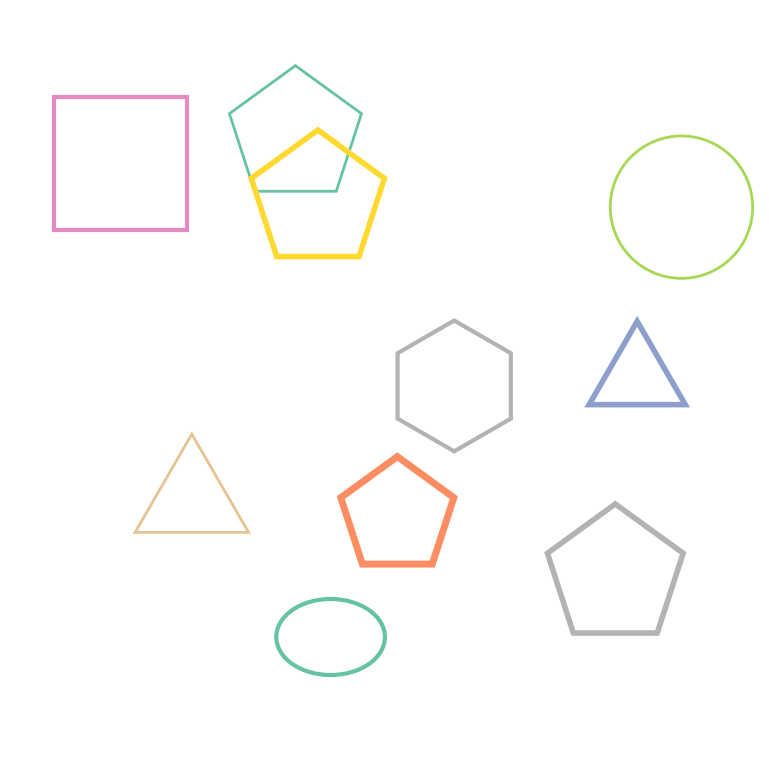[{"shape": "pentagon", "thickness": 1, "radius": 0.45, "center": [0.384, 0.825]}, {"shape": "oval", "thickness": 1.5, "radius": 0.35, "center": [0.429, 0.173]}, {"shape": "pentagon", "thickness": 2.5, "radius": 0.39, "center": [0.516, 0.33]}, {"shape": "triangle", "thickness": 2, "radius": 0.36, "center": [0.828, 0.511]}, {"shape": "square", "thickness": 1.5, "radius": 0.43, "center": [0.157, 0.787]}, {"shape": "circle", "thickness": 1, "radius": 0.46, "center": [0.885, 0.731]}, {"shape": "pentagon", "thickness": 2, "radius": 0.45, "center": [0.413, 0.74]}, {"shape": "triangle", "thickness": 1, "radius": 0.43, "center": [0.249, 0.351]}, {"shape": "pentagon", "thickness": 2, "radius": 0.46, "center": [0.799, 0.253]}, {"shape": "hexagon", "thickness": 1.5, "radius": 0.42, "center": [0.59, 0.499]}]